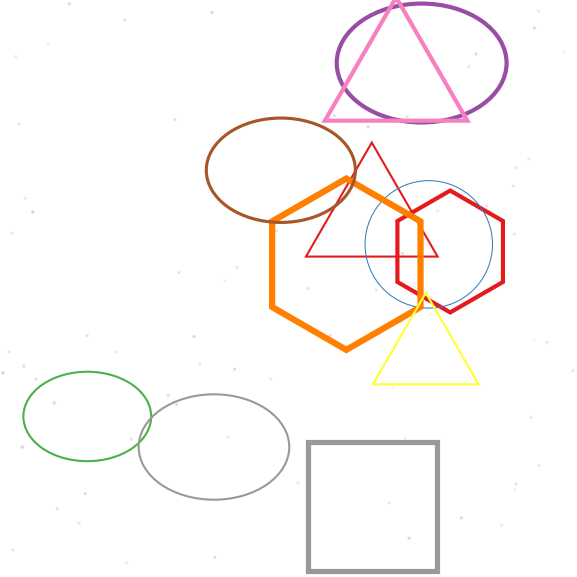[{"shape": "triangle", "thickness": 1, "radius": 0.66, "center": [0.644, 0.621]}, {"shape": "hexagon", "thickness": 2, "radius": 0.53, "center": [0.78, 0.564]}, {"shape": "circle", "thickness": 0.5, "radius": 0.55, "center": [0.742, 0.576]}, {"shape": "oval", "thickness": 1, "radius": 0.55, "center": [0.151, 0.278]}, {"shape": "oval", "thickness": 2, "radius": 0.74, "center": [0.73, 0.89]}, {"shape": "hexagon", "thickness": 3, "radius": 0.74, "center": [0.6, 0.542]}, {"shape": "triangle", "thickness": 1, "radius": 0.53, "center": [0.737, 0.386]}, {"shape": "oval", "thickness": 1.5, "radius": 0.65, "center": [0.486, 0.704]}, {"shape": "triangle", "thickness": 2, "radius": 0.71, "center": [0.686, 0.861]}, {"shape": "oval", "thickness": 1, "radius": 0.65, "center": [0.37, 0.225]}, {"shape": "square", "thickness": 2.5, "radius": 0.56, "center": [0.645, 0.122]}]